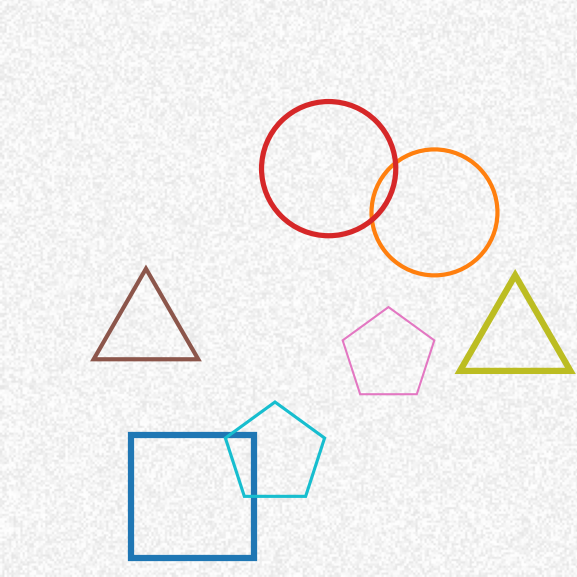[{"shape": "square", "thickness": 3, "radius": 0.53, "center": [0.334, 0.139]}, {"shape": "circle", "thickness": 2, "radius": 0.55, "center": [0.752, 0.631]}, {"shape": "circle", "thickness": 2.5, "radius": 0.58, "center": [0.569, 0.707]}, {"shape": "triangle", "thickness": 2, "radius": 0.52, "center": [0.253, 0.429]}, {"shape": "pentagon", "thickness": 1, "radius": 0.42, "center": [0.673, 0.384]}, {"shape": "triangle", "thickness": 3, "radius": 0.55, "center": [0.892, 0.412]}, {"shape": "pentagon", "thickness": 1.5, "radius": 0.45, "center": [0.476, 0.213]}]